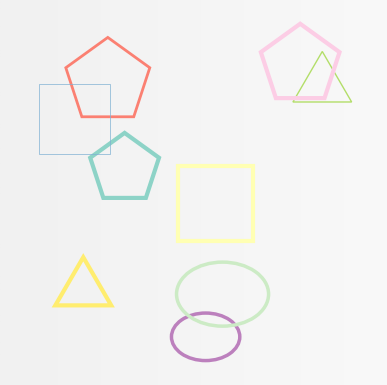[{"shape": "pentagon", "thickness": 3, "radius": 0.47, "center": [0.322, 0.561]}, {"shape": "square", "thickness": 3, "radius": 0.49, "center": [0.556, 0.471]}, {"shape": "pentagon", "thickness": 2, "radius": 0.57, "center": [0.278, 0.789]}, {"shape": "square", "thickness": 0.5, "radius": 0.45, "center": [0.192, 0.691]}, {"shape": "triangle", "thickness": 1, "radius": 0.44, "center": [0.832, 0.779]}, {"shape": "pentagon", "thickness": 3, "radius": 0.53, "center": [0.775, 0.831]}, {"shape": "oval", "thickness": 2.5, "radius": 0.44, "center": [0.531, 0.125]}, {"shape": "oval", "thickness": 2.5, "radius": 0.59, "center": [0.574, 0.236]}, {"shape": "triangle", "thickness": 3, "radius": 0.42, "center": [0.215, 0.248]}]